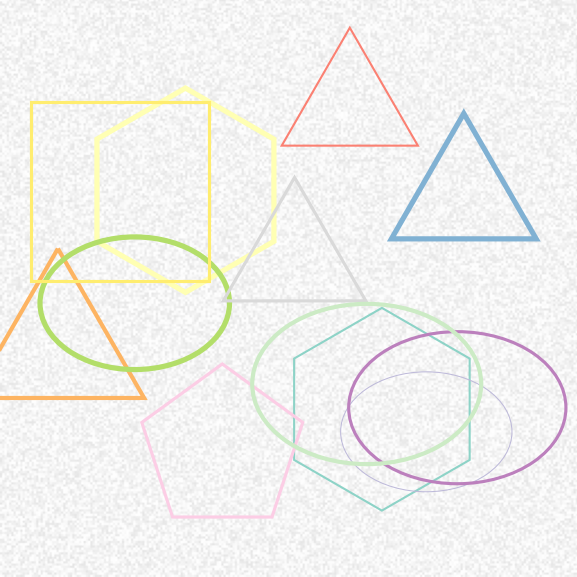[{"shape": "hexagon", "thickness": 1, "radius": 0.88, "center": [0.661, 0.291]}, {"shape": "hexagon", "thickness": 2.5, "radius": 0.88, "center": [0.321, 0.67]}, {"shape": "oval", "thickness": 0.5, "radius": 0.74, "center": [0.738, 0.251]}, {"shape": "triangle", "thickness": 1, "radius": 0.68, "center": [0.606, 0.815]}, {"shape": "triangle", "thickness": 2.5, "radius": 0.72, "center": [0.803, 0.658]}, {"shape": "triangle", "thickness": 2, "radius": 0.86, "center": [0.1, 0.396]}, {"shape": "oval", "thickness": 2.5, "radius": 0.82, "center": [0.233, 0.474]}, {"shape": "pentagon", "thickness": 1.5, "radius": 0.73, "center": [0.385, 0.222]}, {"shape": "triangle", "thickness": 1.5, "radius": 0.71, "center": [0.51, 0.549]}, {"shape": "oval", "thickness": 1.5, "radius": 0.94, "center": [0.792, 0.293]}, {"shape": "oval", "thickness": 2, "radius": 0.99, "center": [0.635, 0.334]}, {"shape": "square", "thickness": 1.5, "radius": 0.77, "center": [0.208, 0.667]}]